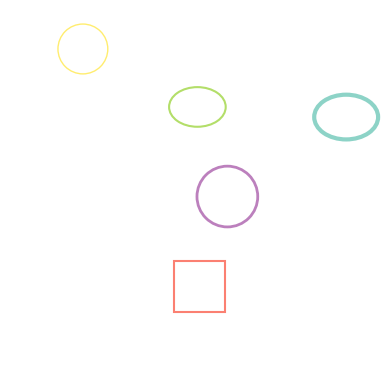[{"shape": "oval", "thickness": 3, "radius": 0.41, "center": [0.899, 0.696]}, {"shape": "square", "thickness": 1.5, "radius": 0.33, "center": [0.518, 0.256]}, {"shape": "oval", "thickness": 1.5, "radius": 0.37, "center": [0.513, 0.722]}, {"shape": "circle", "thickness": 2, "radius": 0.39, "center": [0.591, 0.49]}, {"shape": "circle", "thickness": 1, "radius": 0.32, "center": [0.215, 0.873]}]